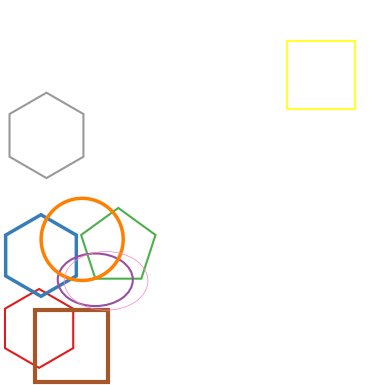[{"shape": "hexagon", "thickness": 1.5, "radius": 0.51, "center": [0.102, 0.147]}, {"shape": "hexagon", "thickness": 2.5, "radius": 0.53, "center": [0.106, 0.336]}, {"shape": "pentagon", "thickness": 1.5, "radius": 0.51, "center": [0.307, 0.358]}, {"shape": "oval", "thickness": 1.5, "radius": 0.49, "center": [0.247, 0.273]}, {"shape": "circle", "thickness": 2.5, "radius": 0.53, "center": [0.213, 0.378]}, {"shape": "square", "thickness": 1.5, "radius": 0.44, "center": [0.834, 0.806]}, {"shape": "square", "thickness": 3, "radius": 0.47, "center": [0.187, 0.101]}, {"shape": "oval", "thickness": 0.5, "radius": 0.54, "center": [0.275, 0.27]}, {"shape": "hexagon", "thickness": 1.5, "radius": 0.55, "center": [0.121, 0.648]}]